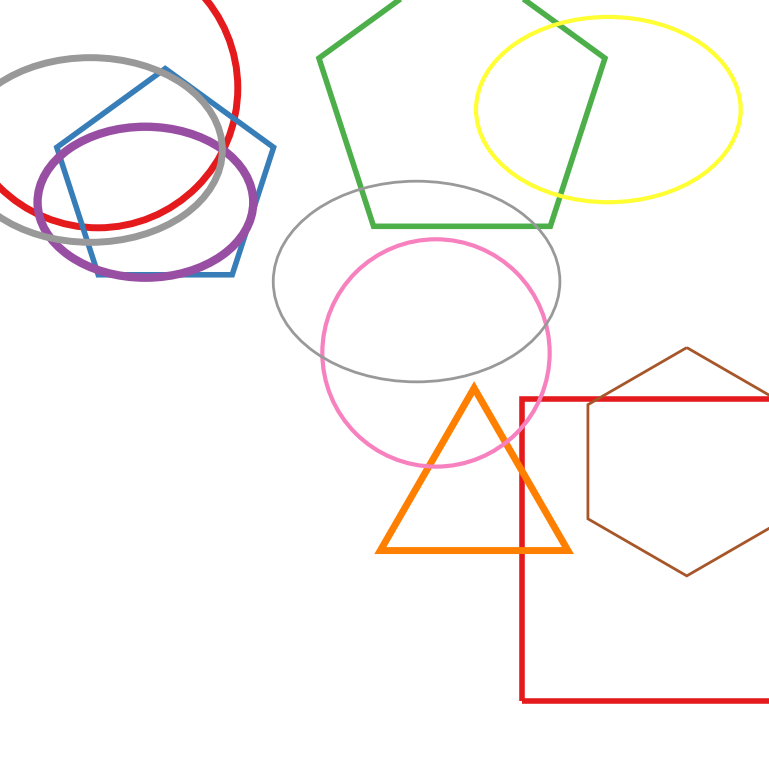[{"shape": "square", "thickness": 2, "radius": 0.98, "center": [0.875, 0.286]}, {"shape": "circle", "thickness": 2.5, "radius": 0.91, "center": [0.127, 0.886]}, {"shape": "pentagon", "thickness": 2, "radius": 0.74, "center": [0.215, 0.763]}, {"shape": "pentagon", "thickness": 2, "radius": 0.98, "center": [0.6, 0.864]}, {"shape": "oval", "thickness": 3, "radius": 0.7, "center": [0.189, 0.737]}, {"shape": "triangle", "thickness": 2.5, "radius": 0.7, "center": [0.616, 0.355]}, {"shape": "oval", "thickness": 1.5, "radius": 0.86, "center": [0.79, 0.858]}, {"shape": "hexagon", "thickness": 1, "radius": 0.74, "center": [0.892, 0.4]}, {"shape": "circle", "thickness": 1.5, "radius": 0.74, "center": [0.566, 0.542]}, {"shape": "oval", "thickness": 2.5, "radius": 0.86, "center": [0.117, 0.805]}, {"shape": "oval", "thickness": 1, "radius": 0.93, "center": [0.541, 0.634]}]